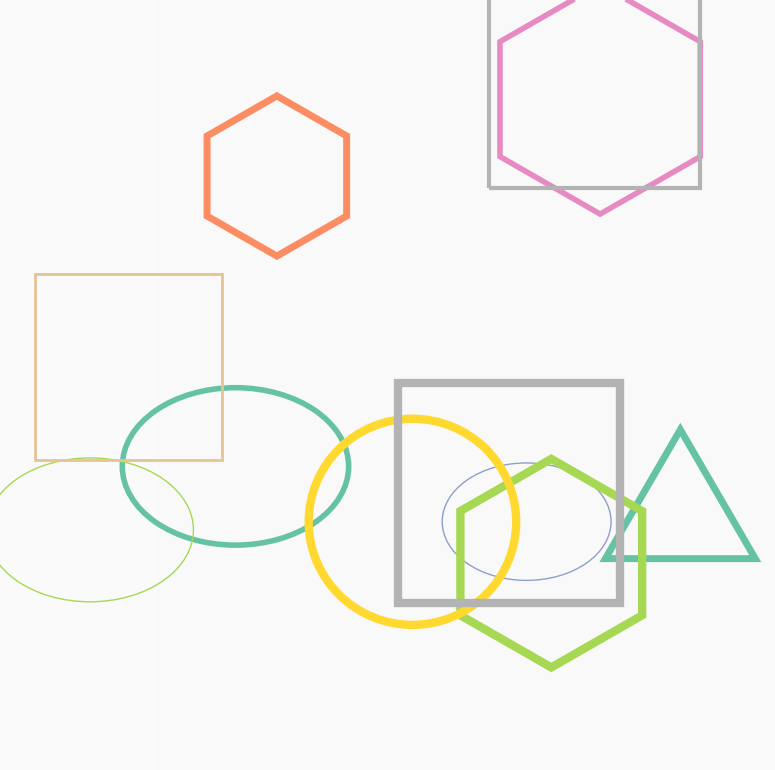[{"shape": "triangle", "thickness": 2.5, "radius": 0.56, "center": [0.878, 0.33]}, {"shape": "oval", "thickness": 2, "radius": 0.73, "center": [0.304, 0.394]}, {"shape": "hexagon", "thickness": 2.5, "radius": 0.52, "center": [0.357, 0.771]}, {"shape": "oval", "thickness": 0.5, "radius": 0.54, "center": [0.68, 0.323]}, {"shape": "hexagon", "thickness": 2, "radius": 0.75, "center": [0.774, 0.871]}, {"shape": "oval", "thickness": 0.5, "radius": 0.67, "center": [0.116, 0.312]}, {"shape": "hexagon", "thickness": 3, "radius": 0.68, "center": [0.711, 0.269]}, {"shape": "circle", "thickness": 3, "radius": 0.67, "center": [0.532, 0.322]}, {"shape": "square", "thickness": 1, "radius": 0.6, "center": [0.166, 0.523]}, {"shape": "square", "thickness": 3, "radius": 0.72, "center": [0.657, 0.36]}, {"shape": "square", "thickness": 1.5, "radius": 0.68, "center": [0.767, 0.892]}]